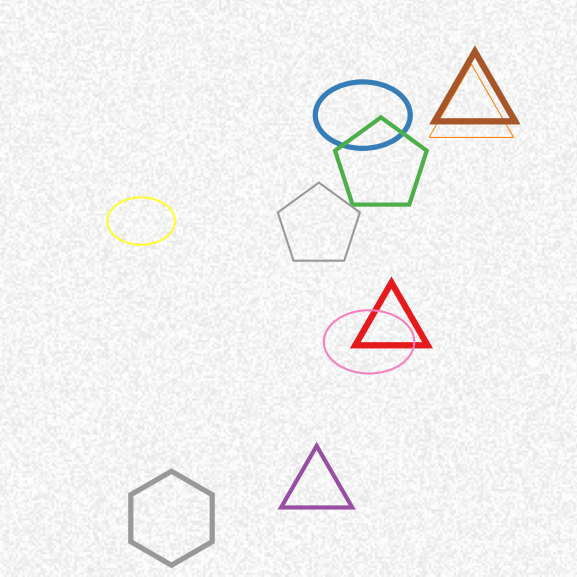[{"shape": "triangle", "thickness": 3, "radius": 0.36, "center": [0.678, 0.437]}, {"shape": "oval", "thickness": 2.5, "radius": 0.41, "center": [0.628, 0.8]}, {"shape": "pentagon", "thickness": 2, "radius": 0.42, "center": [0.66, 0.712]}, {"shape": "triangle", "thickness": 2, "radius": 0.36, "center": [0.548, 0.156]}, {"shape": "triangle", "thickness": 0.5, "radius": 0.42, "center": [0.816, 0.803]}, {"shape": "oval", "thickness": 1, "radius": 0.29, "center": [0.244, 0.616]}, {"shape": "triangle", "thickness": 3, "radius": 0.4, "center": [0.822, 0.829]}, {"shape": "oval", "thickness": 1, "radius": 0.39, "center": [0.639, 0.407]}, {"shape": "pentagon", "thickness": 1, "radius": 0.37, "center": [0.552, 0.608]}, {"shape": "hexagon", "thickness": 2.5, "radius": 0.41, "center": [0.297, 0.102]}]